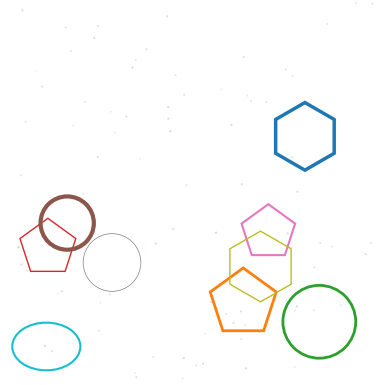[{"shape": "hexagon", "thickness": 2.5, "radius": 0.44, "center": [0.792, 0.646]}, {"shape": "pentagon", "thickness": 2, "radius": 0.45, "center": [0.632, 0.214]}, {"shape": "circle", "thickness": 2, "radius": 0.47, "center": [0.829, 0.164]}, {"shape": "pentagon", "thickness": 1, "radius": 0.38, "center": [0.124, 0.357]}, {"shape": "circle", "thickness": 3, "radius": 0.35, "center": [0.175, 0.421]}, {"shape": "pentagon", "thickness": 1.5, "radius": 0.37, "center": [0.697, 0.397]}, {"shape": "circle", "thickness": 0.5, "radius": 0.37, "center": [0.291, 0.318]}, {"shape": "hexagon", "thickness": 1, "radius": 0.46, "center": [0.677, 0.308]}, {"shape": "oval", "thickness": 1.5, "radius": 0.44, "center": [0.12, 0.1]}]